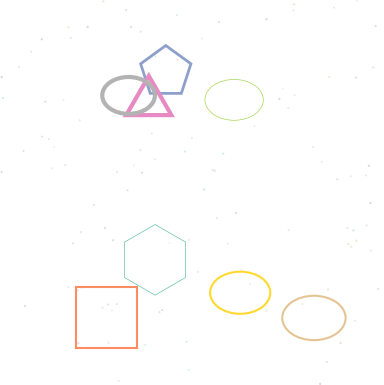[{"shape": "hexagon", "thickness": 0.5, "radius": 0.46, "center": [0.403, 0.325]}, {"shape": "square", "thickness": 1.5, "radius": 0.39, "center": [0.276, 0.176]}, {"shape": "pentagon", "thickness": 2, "radius": 0.34, "center": [0.431, 0.813]}, {"shape": "triangle", "thickness": 3, "radius": 0.34, "center": [0.387, 0.735]}, {"shape": "oval", "thickness": 0.5, "radius": 0.38, "center": [0.608, 0.741]}, {"shape": "oval", "thickness": 1.5, "radius": 0.39, "center": [0.624, 0.24]}, {"shape": "oval", "thickness": 1.5, "radius": 0.41, "center": [0.815, 0.174]}, {"shape": "oval", "thickness": 3, "radius": 0.34, "center": [0.334, 0.752]}]